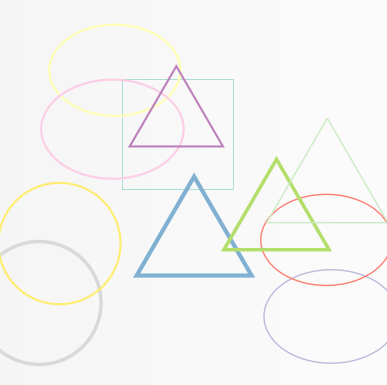[{"shape": "square", "thickness": 0.5, "radius": 0.71, "center": [0.458, 0.653]}, {"shape": "oval", "thickness": 1.5, "radius": 0.85, "center": [0.296, 0.817]}, {"shape": "oval", "thickness": 1, "radius": 0.87, "center": [0.855, 0.178]}, {"shape": "oval", "thickness": 1, "radius": 0.85, "center": [0.842, 0.377]}, {"shape": "triangle", "thickness": 3, "radius": 0.86, "center": [0.501, 0.37]}, {"shape": "triangle", "thickness": 2.5, "radius": 0.78, "center": [0.714, 0.43]}, {"shape": "oval", "thickness": 1.5, "radius": 0.92, "center": [0.29, 0.664]}, {"shape": "circle", "thickness": 2.5, "radius": 0.8, "center": [0.101, 0.213]}, {"shape": "triangle", "thickness": 1.5, "radius": 0.69, "center": [0.455, 0.689]}, {"shape": "triangle", "thickness": 1, "radius": 0.9, "center": [0.845, 0.512]}, {"shape": "circle", "thickness": 1.5, "radius": 0.79, "center": [0.153, 0.367]}]